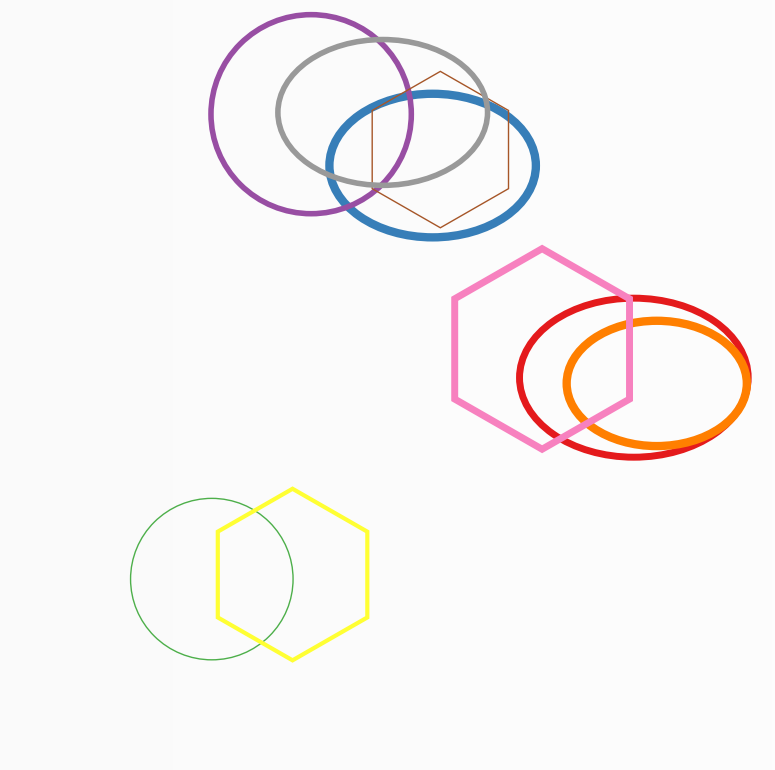[{"shape": "oval", "thickness": 2.5, "radius": 0.74, "center": [0.818, 0.509]}, {"shape": "oval", "thickness": 3, "radius": 0.67, "center": [0.558, 0.785]}, {"shape": "circle", "thickness": 0.5, "radius": 0.52, "center": [0.273, 0.248]}, {"shape": "circle", "thickness": 2, "radius": 0.65, "center": [0.401, 0.852]}, {"shape": "oval", "thickness": 3, "radius": 0.58, "center": [0.847, 0.502]}, {"shape": "hexagon", "thickness": 1.5, "radius": 0.56, "center": [0.377, 0.254]}, {"shape": "hexagon", "thickness": 0.5, "radius": 0.51, "center": [0.568, 0.806]}, {"shape": "hexagon", "thickness": 2.5, "radius": 0.65, "center": [0.7, 0.547]}, {"shape": "oval", "thickness": 2, "radius": 0.68, "center": [0.494, 0.854]}]